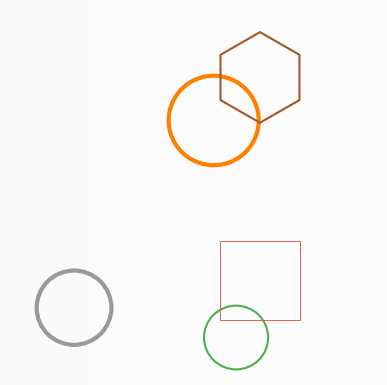[{"shape": "square", "thickness": 0.5, "radius": 0.52, "center": [0.67, 0.272]}, {"shape": "circle", "thickness": 1.5, "radius": 0.41, "center": [0.609, 0.123]}, {"shape": "circle", "thickness": 3, "radius": 0.58, "center": [0.551, 0.687]}, {"shape": "hexagon", "thickness": 1.5, "radius": 0.59, "center": [0.671, 0.799]}, {"shape": "circle", "thickness": 3, "radius": 0.48, "center": [0.191, 0.201]}]